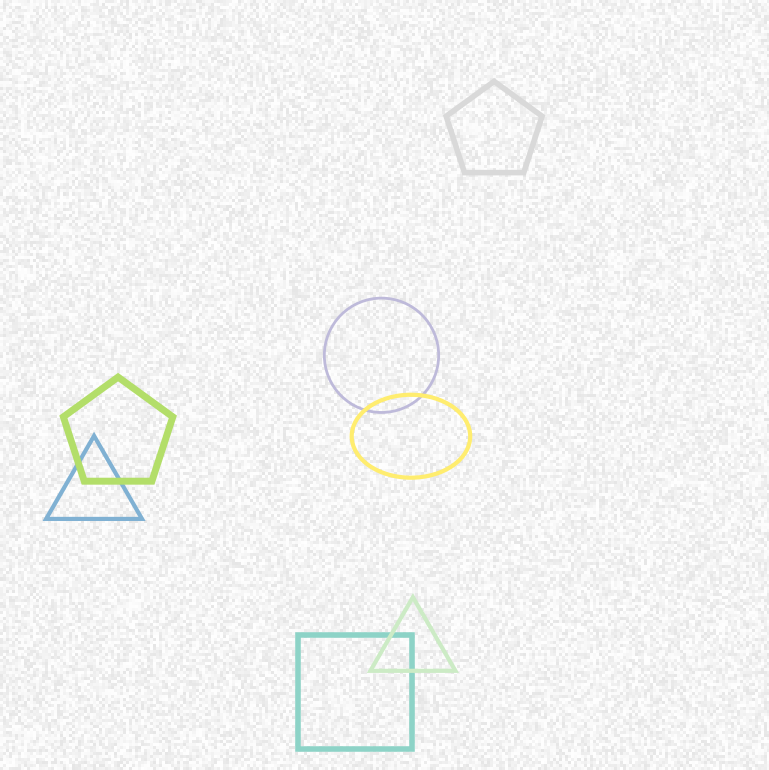[{"shape": "square", "thickness": 2, "radius": 0.37, "center": [0.462, 0.101]}, {"shape": "circle", "thickness": 1, "radius": 0.37, "center": [0.495, 0.539]}, {"shape": "triangle", "thickness": 1.5, "radius": 0.36, "center": [0.122, 0.362]}, {"shape": "pentagon", "thickness": 2.5, "radius": 0.37, "center": [0.153, 0.436]}, {"shape": "pentagon", "thickness": 2, "radius": 0.33, "center": [0.642, 0.829]}, {"shape": "triangle", "thickness": 1.5, "radius": 0.32, "center": [0.536, 0.161]}, {"shape": "oval", "thickness": 1.5, "radius": 0.38, "center": [0.534, 0.433]}]